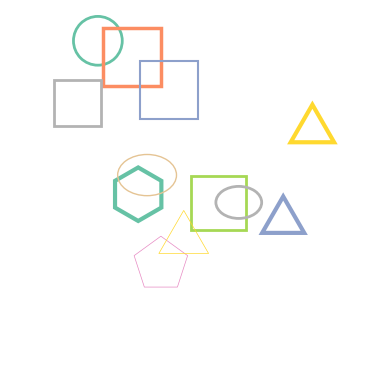[{"shape": "circle", "thickness": 2, "radius": 0.32, "center": [0.254, 0.894]}, {"shape": "hexagon", "thickness": 3, "radius": 0.35, "center": [0.359, 0.496]}, {"shape": "square", "thickness": 2.5, "radius": 0.38, "center": [0.343, 0.852]}, {"shape": "square", "thickness": 1.5, "radius": 0.38, "center": [0.439, 0.767]}, {"shape": "triangle", "thickness": 3, "radius": 0.32, "center": [0.736, 0.427]}, {"shape": "pentagon", "thickness": 0.5, "radius": 0.37, "center": [0.418, 0.313]}, {"shape": "square", "thickness": 2, "radius": 0.35, "center": [0.567, 0.472]}, {"shape": "triangle", "thickness": 0.5, "radius": 0.37, "center": [0.477, 0.379]}, {"shape": "triangle", "thickness": 3, "radius": 0.33, "center": [0.811, 0.663]}, {"shape": "oval", "thickness": 1, "radius": 0.38, "center": [0.382, 0.545]}, {"shape": "square", "thickness": 2, "radius": 0.3, "center": [0.201, 0.733]}, {"shape": "oval", "thickness": 2, "radius": 0.3, "center": [0.62, 0.474]}]